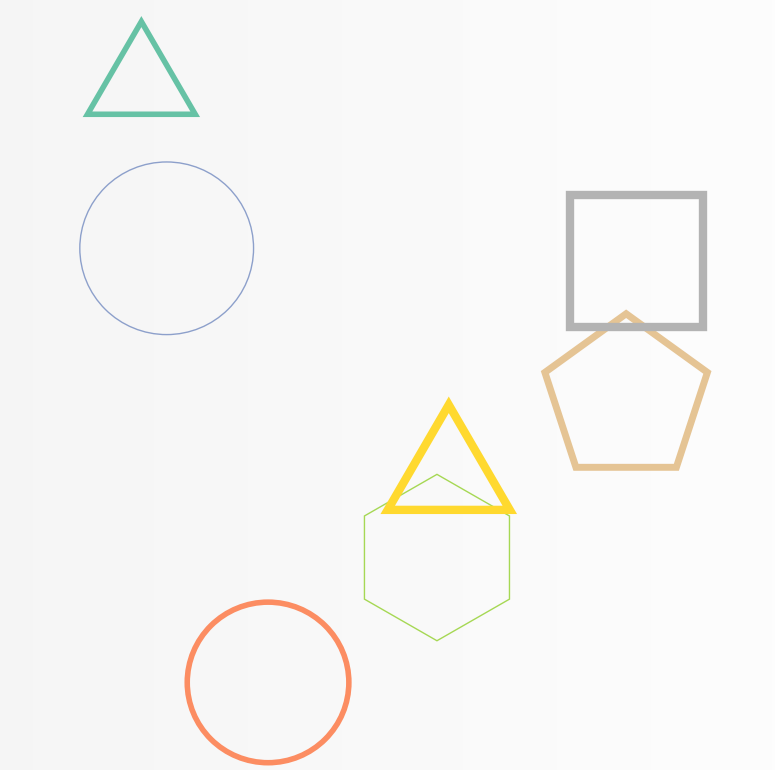[{"shape": "triangle", "thickness": 2, "radius": 0.4, "center": [0.182, 0.892]}, {"shape": "circle", "thickness": 2, "radius": 0.52, "center": [0.346, 0.114]}, {"shape": "circle", "thickness": 0.5, "radius": 0.56, "center": [0.215, 0.678]}, {"shape": "hexagon", "thickness": 0.5, "radius": 0.54, "center": [0.564, 0.276]}, {"shape": "triangle", "thickness": 3, "radius": 0.45, "center": [0.579, 0.383]}, {"shape": "pentagon", "thickness": 2.5, "radius": 0.55, "center": [0.808, 0.482]}, {"shape": "square", "thickness": 3, "radius": 0.43, "center": [0.821, 0.661]}]